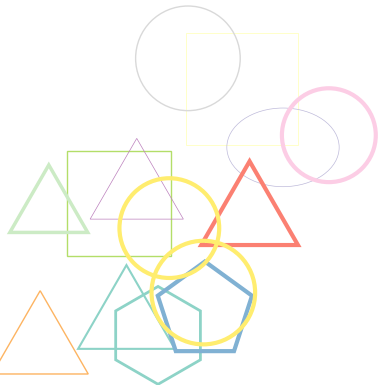[{"shape": "hexagon", "thickness": 2, "radius": 0.64, "center": [0.411, 0.129]}, {"shape": "triangle", "thickness": 1.5, "radius": 0.73, "center": [0.328, 0.166]}, {"shape": "square", "thickness": 0.5, "radius": 0.73, "center": [0.629, 0.769]}, {"shape": "oval", "thickness": 0.5, "radius": 0.73, "center": [0.735, 0.617]}, {"shape": "triangle", "thickness": 3, "radius": 0.73, "center": [0.648, 0.436]}, {"shape": "pentagon", "thickness": 3, "radius": 0.64, "center": [0.532, 0.192]}, {"shape": "triangle", "thickness": 1, "radius": 0.72, "center": [0.104, 0.101]}, {"shape": "square", "thickness": 1, "radius": 0.68, "center": [0.309, 0.472]}, {"shape": "circle", "thickness": 3, "radius": 0.61, "center": [0.854, 0.649]}, {"shape": "circle", "thickness": 1, "radius": 0.68, "center": [0.488, 0.849]}, {"shape": "triangle", "thickness": 0.5, "radius": 0.7, "center": [0.355, 0.501]}, {"shape": "triangle", "thickness": 2.5, "radius": 0.58, "center": [0.127, 0.455]}, {"shape": "circle", "thickness": 3, "radius": 0.65, "center": [0.44, 0.408]}, {"shape": "circle", "thickness": 3, "radius": 0.67, "center": [0.528, 0.24]}]